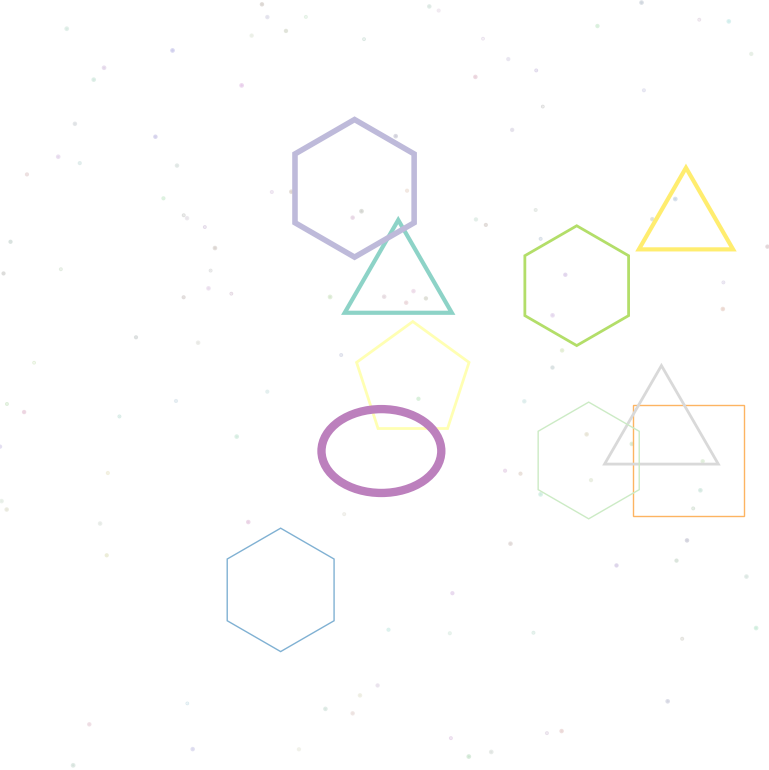[{"shape": "triangle", "thickness": 1.5, "radius": 0.4, "center": [0.517, 0.634]}, {"shape": "pentagon", "thickness": 1, "radius": 0.38, "center": [0.536, 0.506]}, {"shape": "hexagon", "thickness": 2, "radius": 0.45, "center": [0.46, 0.755]}, {"shape": "hexagon", "thickness": 0.5, "radius": 0.4, "center": [0.364, 0.234]}, {"shape": "square", "thickness": 0.5, "radius": 0.36, "center": [0.894, 0.402]}, {"shape": "hexagon", "thickness": 1, "radius": 0.39, "center": [0.749, 0.629]}, {"shape": "triangle", "thickness": 1, "radius": 0.43, "center": [0.859, 0.44]}, {"shape": "oval", "thickness": 3, "radius": 0.39, "center": [0.495, 0.414]}, {"shape": "hexagon", "thickness": 0.5, "radius": 0.38, "center": [0.765, 0.402]}, {"shape": "triangle", "thickness": 1.5, "radius": 0.35, "center": [0.891, 0.711]}]